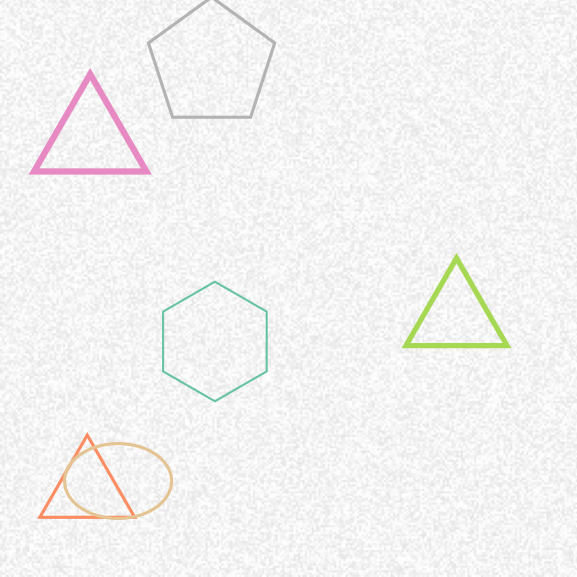[{"shape": "hexagon", "thickness": 1, "radius": 0.52, "center": [0.372, 0.408]}, {"shape": "triangle", "thickness": 1.5, "radius": 0.47, "center": [0.151, 0.151]}, {"shape": "triangle", "thickness": 3, "radius": 0.56, "center": [0.156, 0.758]}, {"shape": "triangle", "thickness": 2.5, "radius": 0.51, "center": [0.79, 0.451]}, {"shape": "oval", "thickness": 1.5, "radius": 0.46, "center": [0.204, 0.166]}, {"shape": "pentagon", "thickness": 1.5, "radius": 0.57, "center": [0.366, 0.889]}]